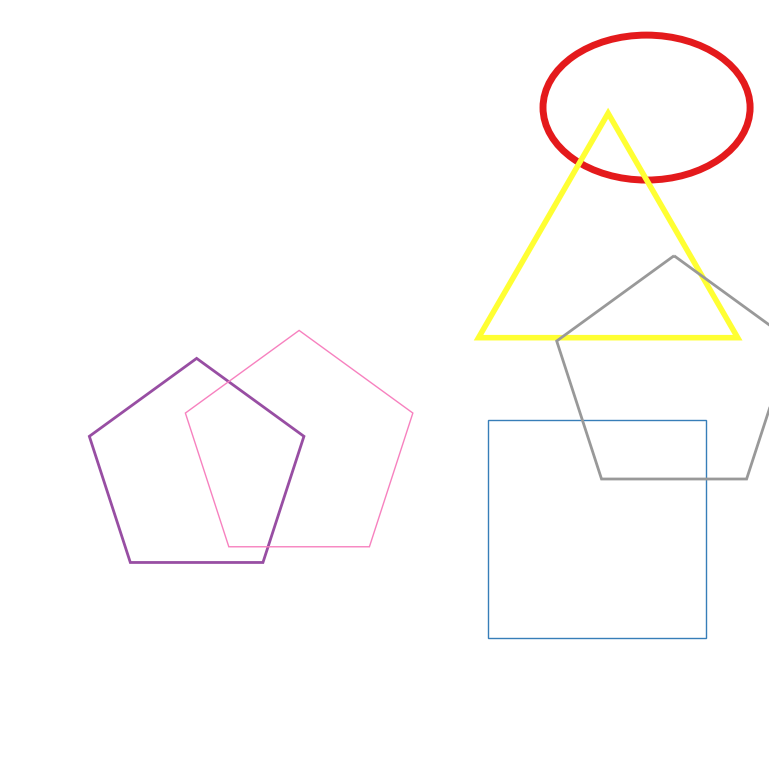[{"shape": "oval", "thickness": 2.5, "radius": 0.67, "center": [0.84, 0.86]}, {"shape": "square", "thickness": 0.5, "radius": 0.71, "center": [0.775, 0.313]}, {"shape": "pentagon", "thickness": 1, "radius": 0.73, "center": [0.255, 0.388]}, {"shape": "triangle", "thickness": 2, "radius": 0.97, "center": [0.79, 0.659]}, {"shape": "pentagon", "thickness": 0.5, "radius": 0.78, "center": [0.388, 0.416]}, {"shape": "pentagon", "thickness": 1, "radius": 0.8, "center": [0.875, 0.508]}]